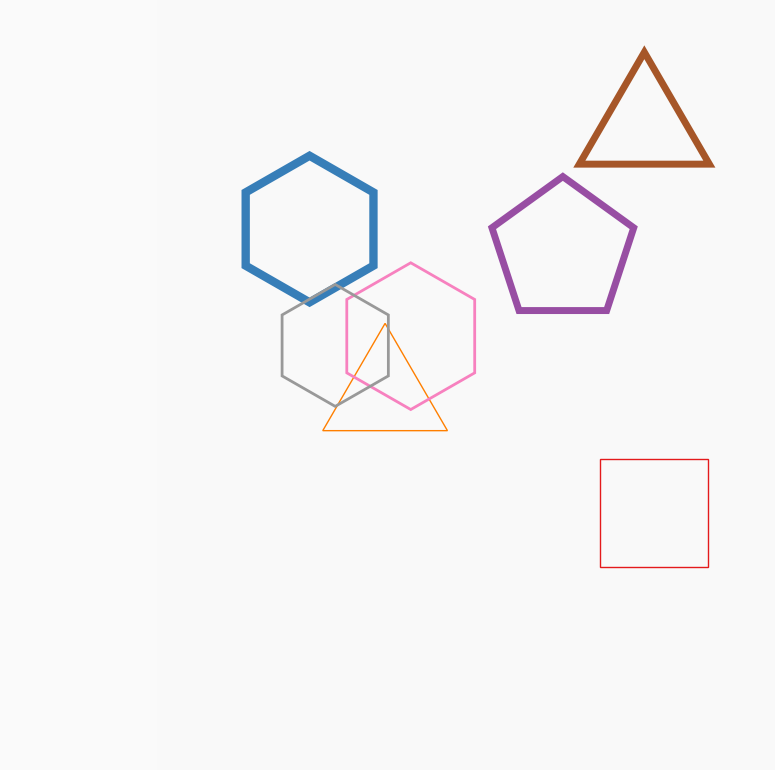[{"shape": "square", "thickness": 0.5, "radius": 0.35, "center": [0.844, 0.334]}, {"shape": "hexagon", "thickness": 3, "radius": 0.48, "center": [0.399, 0.703]}, {"shape": "pentagon", "thickness": 2.5, "radius": 0.48, "center": [0.726, 0.674]}, {"shape": "triangle", "thickness": 0.5, "radius": 0.46, "center": [0.497, 0.487]}, {"shape": "triangle", "thickness": 2.5, "radius": 0.48, "center": [0.831, 0.835]}, {"shape": "hexagon", "thickness": 1, "radius": 0.48, "center": [0.53, 0.563]}, {"shape": "hexagon", "thickness": 1, "radius": 0.4, "center": [0.433, 0.551]}]